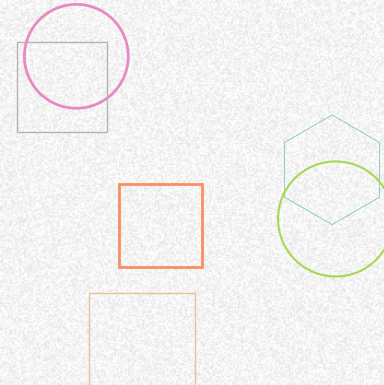[{"shape": "hexagon", "thickness": 0.5, "radius": 0.71, "center": [0.862, 0.559]}, {"shape": "square", "thickness": 2, "radius": 0.54, "center": [0.417, 0.414]}, {"shape": "circle", "thickness": 2, "radius": 0.67, "center": [0.198, 0.854]}, {"shape": "circle", "thickness": 1.5, "radius": 0.75, "center": [0.872, 0.431]}, {"shape": "square", "thickness": 1, "radius": 0.69, "center": [0.368, 0.101]}, {"shape": "square", "thickness": 1, "radius": 0.58, "center": [0.161, 0.773]}]